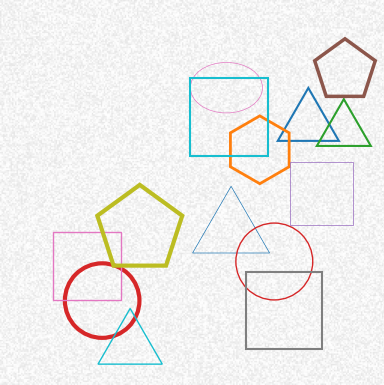[{"shape": "triangle", "thickness": 1.5, "radius": 0.46, "center": [0.801, 0.68]}, {"shape": "triangle", "thickness": 0.5, "radius": 0.58, "center": [0.6, 0.401]}, {"shape": "hexagon", "thickness": 2, "radius": 0.44, "center": [0.675, 0.611]}, {"shape": "triangle", "thickness": 1.5, "radius": 0.4, "center": [0.893, 0.661]}, {"shape": "circle", "thickness": 1, "radius": 0.5, "center": [0.712, 0.321]}, {"shape": "circle", "thickness": 3, "radius": 0.48, "center": [0.265, 0.219]}, {"shape": "square", "thickness": 0.5, "radius": 0.41, "center": [0.834, 0.497]}, {"shape": "pentagon", "thickness": 2.5, "radius": 0.41, "center": [0.896, 0.817]}, {"shape": "square", "thickness": 1, "radius": 0.44, "center": [0.225, 0.309]}, {"shape": "oval", "thickness": 0.5, "radius": 0.47, "center": [0.588, 0.772]}, {"shape": "square", "thickness": 1.5, "radius": 0.5, "center": [0.737, 0.193]}, {"shape": "pentagon", "thickness": 3, "radius": 0.58, "center": [0.363, 0.404]}, {"shape": "square", "thickness": 1.5, "radius": 0.51, "center": [0.594, 0.696]}, {"shape": "triangle", "thickness": 1, "radius": 0.48, "center": [0.338, 0.102]}]